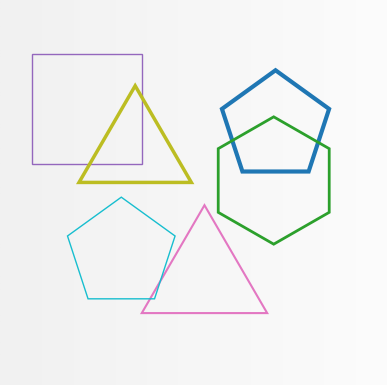[{"shape": "pentagon", "thickness": 3, "radius": 0.73, "center": [0.711, 0.672]}, {"shape": "hexagon", "thickness": 2, "radius": 0.83, "center": [0.706, 0.531]}, {"shape": "square", "thickness": 1, "radius": 0.71, "center": [0.224, 0.717]}, {"shape": "triangle", "thickness": 1.5, "radius": 0.93, "center": [0.528, 0.28]}, {"shape": "triangle", "thickness": 2.5, "radius": 0.84, "center": [0.349, 0.61]}, {"shape": "pentagon", "thickness": 1, "radius": 0.73, "center": [0.313, 0.342]}]